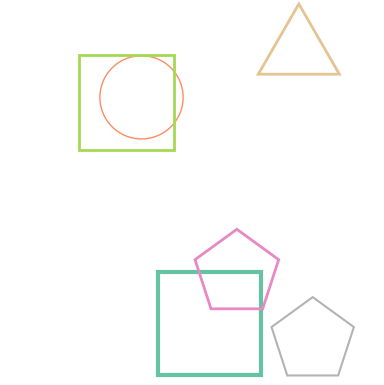[{"shape": "square", "thickness": 3, "radius": 0.67, "center": [0.543, 0.159]}, {"shape": "circle", "thickness": 1, "radius": 0.54, "center": [0.368, 0.747]}, {"shape": "pentagon", "thickness": 2, "radius": 0.57, "center": [0.615, 0.29]}, {"shape": "square", "thickness": 2, "radius": 0.61, "center": [0.329, 0.735]}, {"shape": "triangle", "thickness": 2, "radius": 0.61, "center": [0.776, 0.868]}, {"shape": "pentagon", "thickness": 1.5, "radius": 0.56, "center": [0.812, 0.116]}]